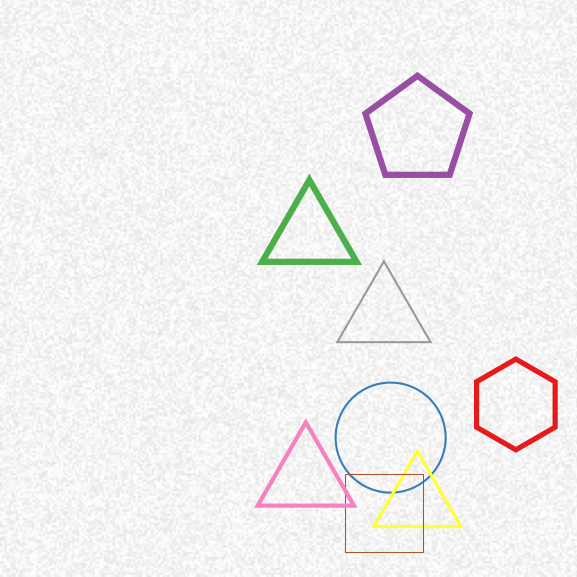[{"shape": "hexagon", "thickness": 2.5, "radius": 0.39, "center": [0.893, 0.299]}, {"shape": "circle", "thickness": 1, "radius": 0.48, "center": [0.676, 0.241]}, {"shape": "triangle", "thickness": 3, "radius": 0.47, "center": [0.536, 0.593]}, {"shape": "pentagon", "thickness": 3, "radius": 0.47, "center": [0.723, 0.773]}, {"shape": "triangle", "thickness": 1.5, "radius": 0.43, "center": [0.723, 0.131]}, {"shape": "square", "thickness": 0.5, "radius": 0.34, "center": [0.665, 0.111]}, {"shape": "triangle", "thickness": 2, "radius": 0.48, "center": [0.53, 0.172]}, {"shape": "triangle", "thickness": 1, "radius": 0.47, "center": [0.665, 0.453]}]